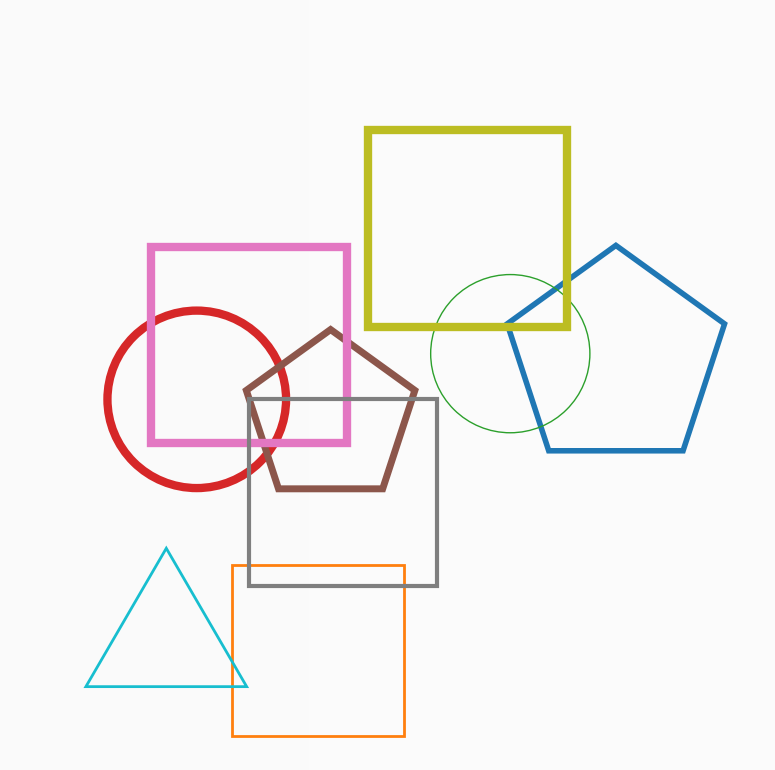[{"shape": "pentagon", "thickness": 2, "radius": 0.74, "center": [0.795, 0.534]}, {"shape": "square", "thickness": 1, "radius": 0.55, "center": [0.411, 0.155]}, {"shape": "circle", "thickness": 0.5, "radius": 0.51, "center": [0.658, 0.541]}, {"shape": "circle", "thickness": 3, "radius": 0.58, "center": [0.254, 0.481]}, {"shape": "pentagon", "thickness": 2.5, "radius": 0.57, "center": [0.427, 0.458]}, {"shape": "square", "thickness": 3, "radius": 0.63, "center": [0.321, 0.552]}, {"shape": "square", "thickness": 1.5, "radius": 0.61, "center": [0.442, 0.36]}, {"shape": "square", "thickness": 3, "radius": 0.64, "center": [0.603, 0.703]}, {"shape": "triangle", "thickness": 1, "radius": 0.6, "center": [0.215, 0.168]}]